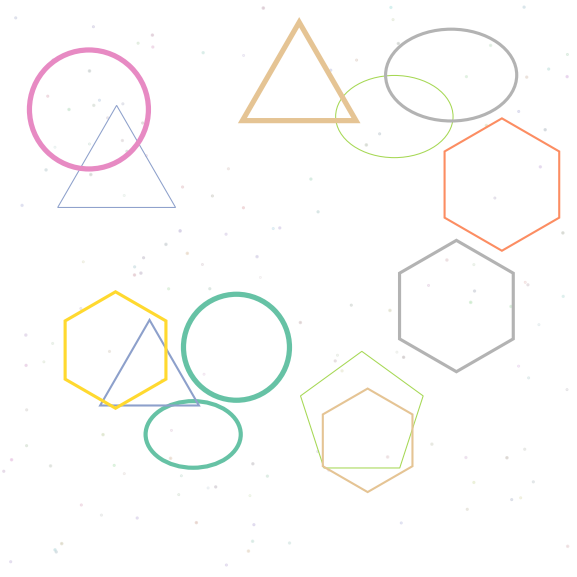[{"shape": "oval", "thickness": 2, "radius": 0.41, "center": [0.334, 0.247]}, {"shape": "circle", "thickness": 2.5, "radius": 0.46, "center": [0.409, 0.398]}, {"shape": "hexagon", "thickness": 1, "radius": 0.57, "center": [0.869, 0.68]}, {"shape": "triangle", "thickness": 1, "radius": 0.49, "center": [0.259, 0.346]}, {"shape": "triangle", "thickness": 0.5, "radius": 0.59, "center": [0.202, 0.699]}, {"shape": "circle", "thickness": 2.5, "radius": 0.52, "center": [0.154, 0.81]}, {"shape": "oval", "thickness": 0.5, "radius": 0.51, "center": [0.683, 0.797]}, {"shape": "pentagon", "thickness": 0.5, "radius": 0.56, "center": [0.627, 0.279]}, {"shape": "hexagon", "thickness": 1.5, "radius": 0.5, "center": [0.2, 0.393]}, {"shape": "triangle", "thickness": 2.5, "radius": 0.57, "center": [0.518, 0.847]}, {"shape": "hexagon", "thickness": 1, "radius": 0.45, "center": [0.637, 0.237]}, {"shape": "oval", "thickness": 1.5, "radius": 0.57, "center": [0.781, 0.869]}, {"shape": "hexagon", "thickness": 1.5, "radius": 0.57, "center": [0.79, 0.469]}]